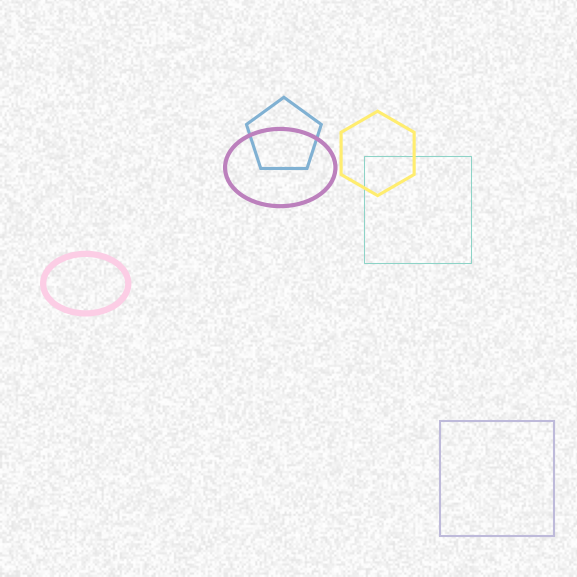[{"shape": "square", "thickness": 0.5, "radius": 0.46, "center": [0.723, 0.636]}, {"shape": "square", "thickness": 1, "radius": 0.5, "center": [0.86, 0.17]}, {"shape": "pentagon", "thickness": 1.5, "radius": 0.34, "center": [0.492, 0.763]}, {"shape": "oval", "thickness": 3, "radius": 0.37, "center": [0.148, 0.508]}, {"shape": "oval", "thickness": 2, "radius": 0.48, "center": [0.485, 0.709]}, {"shape": "hexagon", "thickness": 1.5, "radius": 0.37, "center": [0.654, 0.733]}]